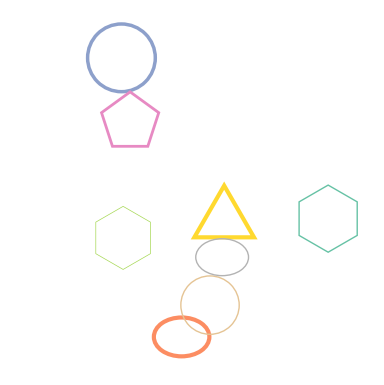[{"shape": "hexagon", "thickness": 1, "radius": 0.44, "center": [0.852, 0.432]}, {"shape": "oval", "thickness": 3, "radius": 0.36, "center": [0.472, 0.125]}, {"shape": "circle", "thickness": 2.5, "radius": 0.44, "center": [0.315, 0.85]}, {"shape": "pentagon", "thickness": 2, "radius": 0.39, "center": [0.338, 0.683]}, {"shape": "hexagon", "thickness": 0.5, "radius": 0.41, "center": [0.32, 0.382]}, {"shape": "triangle", "thickness": 3, "radius": 0.45, "center": [0.582, 0.428]}, {"shape": "circle", "thickness": 1, "radius": 0.38, "center": [0.546, 0.207]}, {"shape": "oval", "thickness": 1, "radius": 0.34, "center": [0.577, 0.332]}]